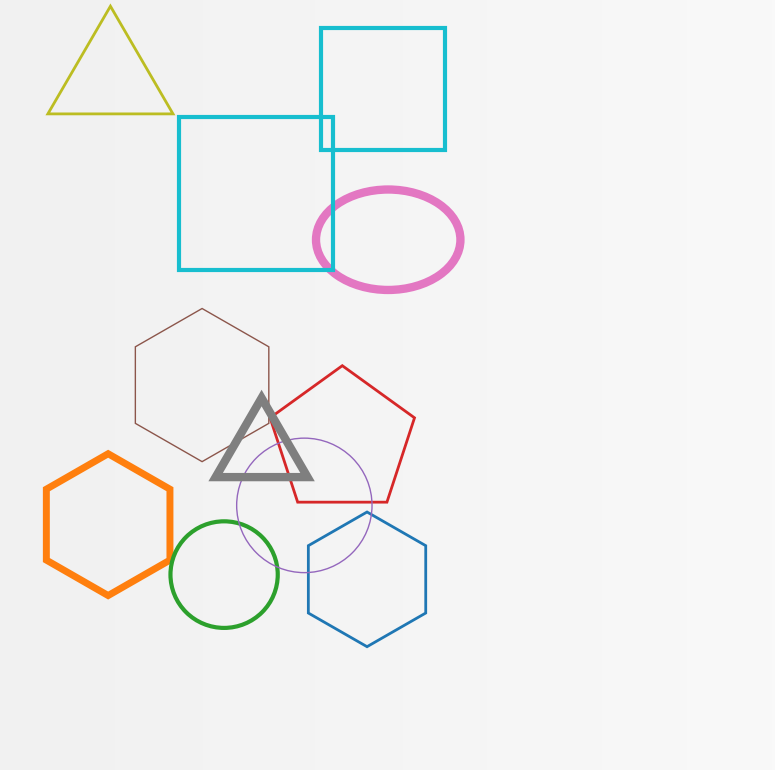[{"shape": "hexagon", "thickness": 1, "radius": 0.44, "center": [0.474, 0.248]}, {"shape": "hexagon", "thickness": 2.5, "radius": 0.46, "center": [0.14, 0.319]}, {"shape": "circle", "thickness": 1.5, "radius": 0.35, "center": [0.289, 0.254]}, {"shape": "pentagon", "thickness": 1, "radius": 0.49, "center": [0.442, 0.427]}, {"shape": "circle", "thickness": 0.5, "radius": 0.44, "center": [0.393, 0.344]}, {"shape": "hexagon", "thickness": 0.5, "radius": 0.5, "center": [0.261, 0.5]}, {"shape": "oval", "thickness": 3, "radius": 0.47, "center": [0.501, 0.689]}, {"shape": "triangle", "thickness": 3, "radius": 0.34, "center": [0.338, 0.415]}, {"shape": "triangle", "thickness": 1, "radius": 0.47, "center": [0.142, 0.899]}, {"shape": "square", "thickness": 1.5, "radius": 0.4, "center": [0.494, 0.885]}, {"shape": "square", "thickness": 1.5, "radius": 0.5, "center": [0.331, 0.748]}]